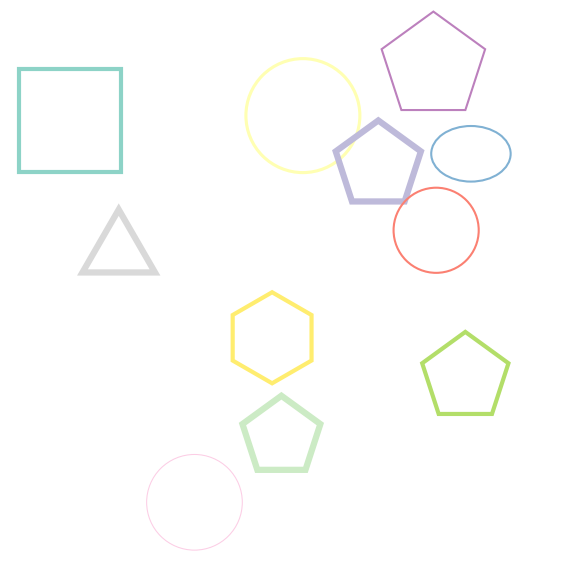[{"shape": "square", "thickness": 2, "radius": 0.44, "center": [0.122, 0.79]}, {"shape": "circle", "thickness": 1.5, "radius": 0.49, "center": [0.524, 0.799]}, {"shape": "pentagon", "thickness": 3, "radius": 0.39, "center": [0.655, 0.713]}, {"shape": "circle", "thickness": 1, "radius": 0.37, "center": [0.755, 0.6]}, {"shape": "oval", "thickness": 1, "radius": 0.34, "center": [0.815, 0.733]}, {"shape": "pentagon", "thickness": 2, "radius": 0.39, "center": [0.806, 0.346]}, {"shape": "circle", "thickness": 0.5, "radius": 0.41, "center": [0.337, 0.129]}, {"shape": "triangle", "thickness": 3, "radius": 0.36, "center": [0.206, 0.564]}, {"shape": "pentagon", "thickness": 1, "radius": 0.47, "center": [0.75, 0.885]}, {"shape": "pentagon", "thickness": 3, "radius": 0.35, "center": [0.487, 0.243]}, {"shape": "hexagon", "thickness": 2, "radius": 0.39, "center": [0.471, 0.414]}]